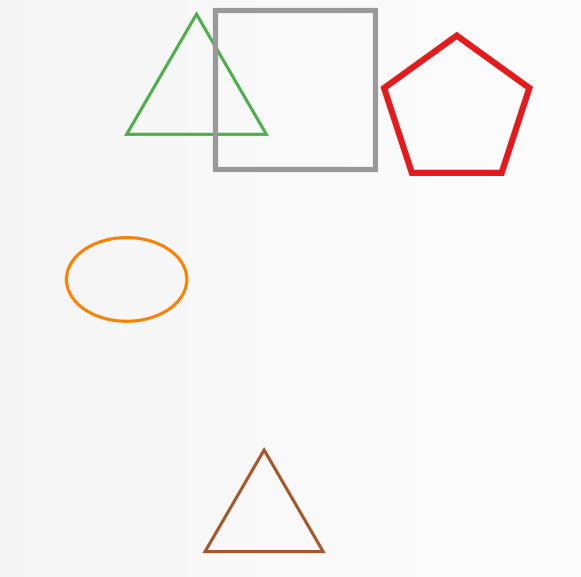[{"shape": "pentagon", "thickness": 3, "radius": 0.66, "center": [0.786, 0.806]}, {"shape": "triangle", "thickness": 1.5, "radius": 0.69, "center": [0.338, 0.836]}, {"shape": "oval", "thickness": 1.5, "radius": 0.52, "center": [0.218, 0.515]}, {"shape": "triangle", "thickness": 1.5, "radius": 0.59, "center": [0.454, 0.103]}, {"shape": "square", "thickness": 2.5, "radius": 0.69, "center": [0.508, 0.844]}]